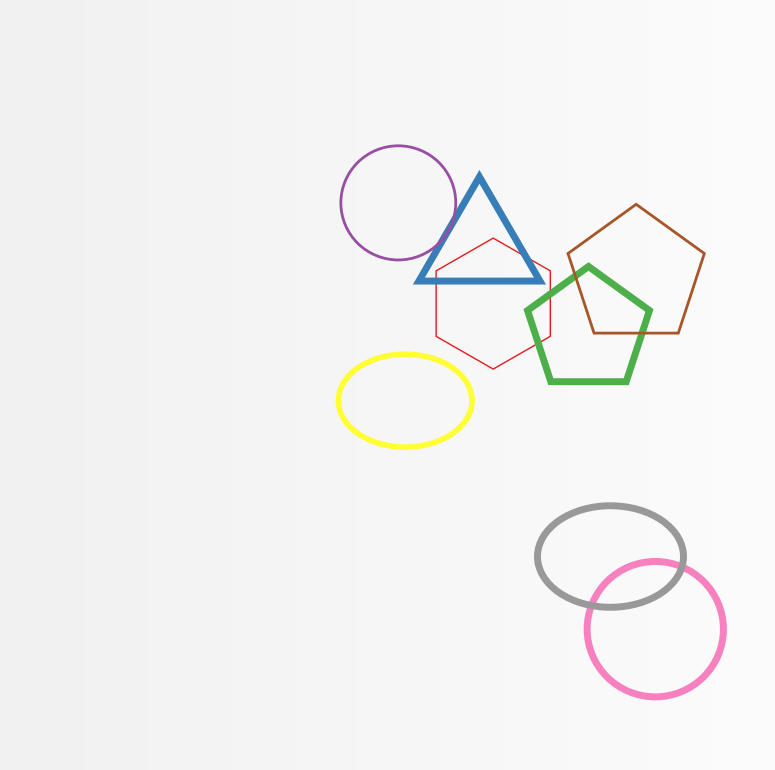[{"shape": "hexagon", "thickness": 0.5, "radius": 0.43, "center": [0.636, 0.606]}, {"shape": "triangle", "thickness": 2.5, "radius": 0.45, "center": [0.619, 0.68]}, {"shape": "pentagon", "thickness": 2.5, "radius": 0.41, "center": [0.759, 0.571]}, {"shape": "circle", "thickness": 1, "radius": 0.37, "center": [0.514, 0.737]}, {"shape": "oval", "thickness": 2, "radius": 0.43, "center": [0.523, 0.48]}, {"shape": "pentagon", "thickness": 1, "radius": 0.46, "center": [0.821, 0.642]}, {"shape": "circle", "thickness": 2.5, "radius": 0.44, "center": [0.846, 0.183]}, {"shape": "oval", "thickness": 2.5, "radius": 0.47, "center": [0.788, 0.277]}]